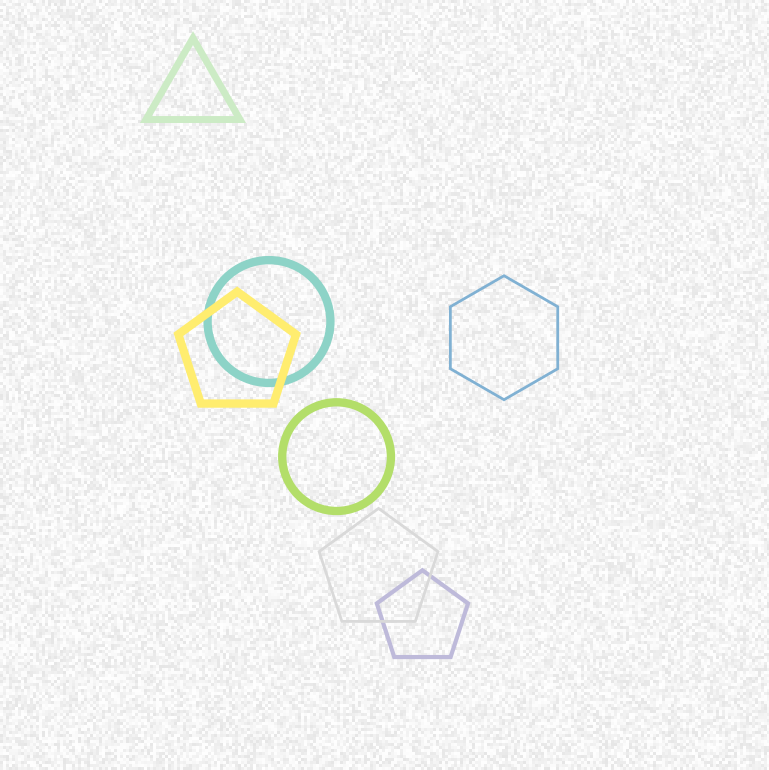[{"shape": "circle", "thickness": 3, "radius": 0.4, "center": [0.349, 0.582]}, {"shape": "pentagon", "thickness": 1.5, "radius": 0.31, "center": [0.549, 0.197]}, {"shape": "hexagon", "thickness": 1, "radius": 0.4, "center": [0.655, 0.561]}, {"shape": "circle", "thickness": 3, "radius": 0.35, "center": [0.437, 0.407]}, {"shape": "pentagon", "thickness": 1, "radius": 0.41, "center": [0.492, 0.259]}, {"shape": "triangle", "thickness": 2.5, "radius": 0.35, "center": [0.251, 0.88]}, {"shape": "pentagon", "thickness": 3, "radius": 0.4, "center": [0.308, 0.541]}]